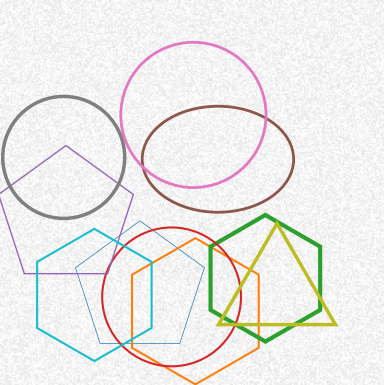[{"shape": "pentagon", "thickness": 0.5, "radius": 0.88, "center": [0.363, 0.25]}, {"shape": "hexagon", "thickness": 1.5, "radius": 0.95, "center": [0.508, 0.192]}, {"shape": "hexagon", "thickness": 3, "radius": 0.82, "center": [0.689, 0.277]}, {"shape": "circle", "thickness": 1.5, "radius": 0.9, "center": [0.446, 0.229]}, {"shape": "pentagon", "thickness": 1, "radius": 0.92, "center": [0.171, 0.438]}, {"shape": "oval", "thickness": 2, "radius": 0.98, "center": [0.566, 0.586]}, {"shape": "circle", "thickness": 2, "radius": 0.94, "center": [0.502, 0.701]}, {"shape": "circle", "thickness": 2.5, "radius": 0.79, "center": [0.166, 0.591]}, {"shape": "triangle", "thickness": 2.5, "radius": 0.88, "center": [0.719, 0.244]}, {"shape": "hexagon", "thickness": 1.5, "radius": 0.86, "center": [0.245, 0.234]}]